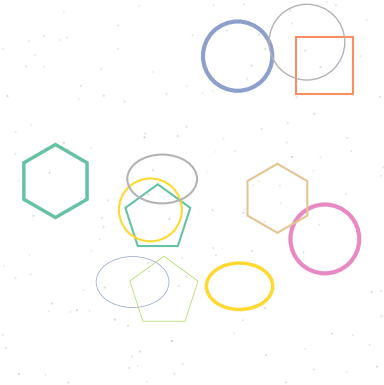[{"shape": "pentagon", "thickness": 1.5, "radius": 0.44, "center": [0.41, 0.433]}, {"shape": "hexagon", "thickness": 2.5, "radius": 0.47, "center": [0.144, 0.53]}, {"shape": "square", "thickness": 1.5, "radius": 0.37, "center": [0.843, 0.831]}, {"shape": "circle", "thickness": 3, "radius": 0.45, "center": [0.617, 0.854]}, {"shape": "oval", "thickness": 0.5, "radius": 0.47, "center": [0.344, 0.267]}, {"shape": "circle", "thickness": 3, "radius": 0.45, "center": [0.844, 0.379]}, {"shape": "pentagon", "thickness": 0.5, "radius": 0.47, "center": [0.426, 0.241]}, {"shape": "oval", "thickness": 2.5, "radius": 0.43, "center": [0.622, 0.256]}, {"shape": "circle", "thickness": 1.5, "radius": 0.41, "center": [0.391, 0.455]}, {"shape": "hexagon", "thickness": 1.5, "radius": 0.45, "center": [0.72, 0.485]}, {"shape": "oval", "thickness": 1.5, "radius": 0.45, "center": [0.421, 0.535]}, {"shape": "circle", "thickness": 1, "radius": 0.49, "center": [0.797, 0.891]}]